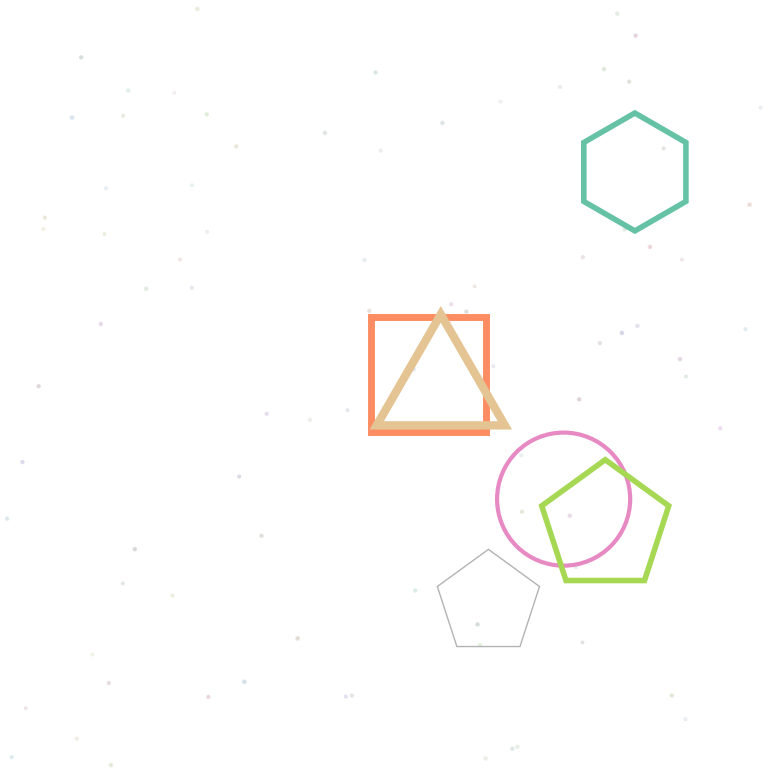[{"shape": "hexagon", "thickness": 2, "radius": 0.38, "center": [0.824, 0.777]}, {"shape": "square", "thickness": 2.5, "radius": 0.37, "center": [0.557, 0.514]}, {"shape": "circle", "thickness": 1.5, "radius": 0.43, "center": [0.732, 0.352]}, {"shape": "pentagon", "thickness": 2, "radius": 0.43, "center": [0.786, 0.316]}, {"shape": "triangle", "thickness": 3, "radius": 0.48, "center": [0.572, 0.496]}, {"shape": "pentagon", "thickness": 0.5, "radius": 0.35, "center": [0.634, 0.217]}]